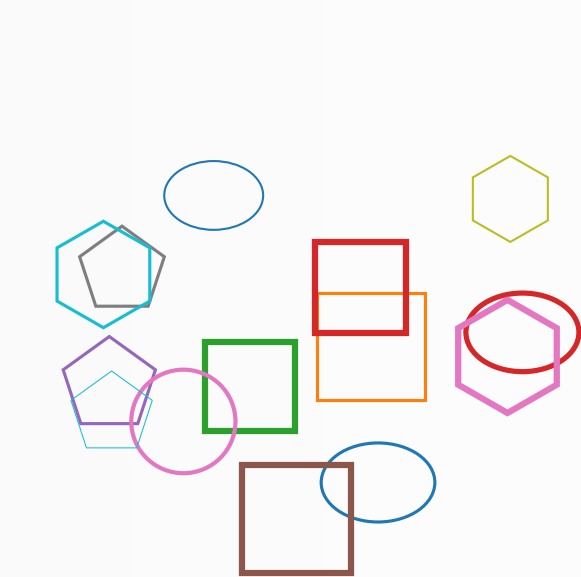[{"shape": "oval", "thickness": 1, "radius": 0.43, "center": [0.368, 0.661]}, {"shape": "oval", "thickness": 1.5, "radius": 0.49, "center": [0.65, 0.164]}, {"shape": "square", "thickness": 1.5, "radius": 0.46, "center": [0.638, 0.399]}, {"shape": "square", "thickness": 3, "radius": 0.39, "center": [0.43, 0.33]}, {"shape": "square", "thickness": 3, "radius": 0.39, "center": [0.62, 0.502]}, {"shape": "oval", "thickness": 2.5, "radius": 0.49, "center": [0.899, 0.424]}, {"shape": "pentagon", "thickness": 1.5, "radius": 0.42, "center": [0.188, 0.333]}, {"shape": "square", "thickness": 3, "radius": 0.47, "center": [0.51, 0.1]}, {"shape": "circle", "thickness": 2, "radius": 0.45, "center": [0.315, 0.269]}, {"shape": "hexagon", "thickness": 3, "radius": 0.49, "center": [0.873, 0.382]}, {"shape": "pentagon", "thickness": 1.5, "radius": 0.38, "center": [0.21, 0.531]}, {"shape": "hexagon", "thickness": 1, "radius": 0.37, "center": [0.878, 0.655]}, {"shape": "hexagon", "thickness": 1.5, "radius": 0.46, "center": [0.178, 0.524]}, {"shape": "pentagon", "thickness": 0.5, "radius": 0.37, "center": [0.192, 0.283]}]